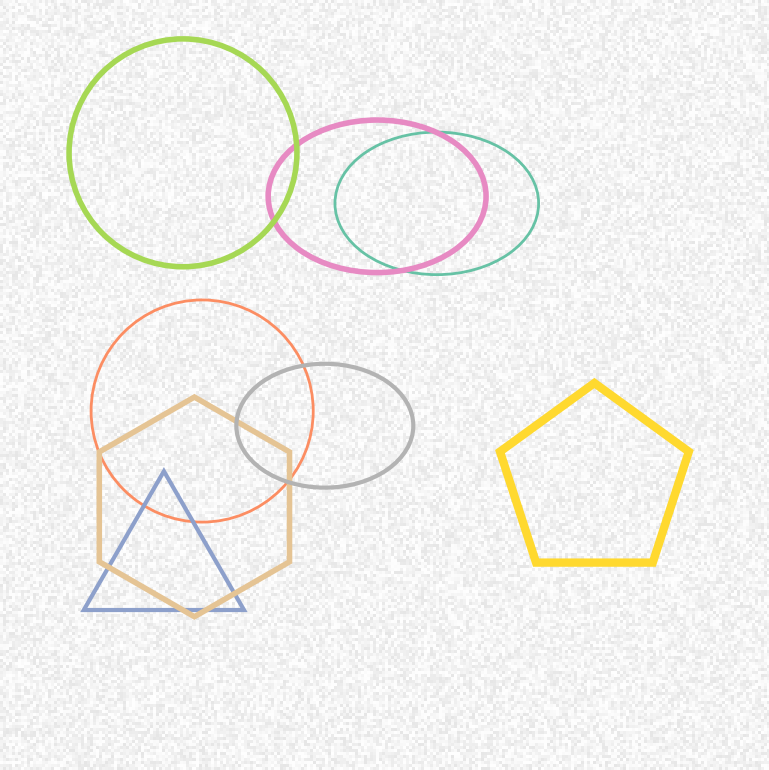[{"shape": "oval", "thickness": 1, "radius": 0.66, "center": [0.567, 0.736]}, {"shape": "circle", "thickness": 1, "radius": 0.72, "center": [0.263, 0.466]}, {"shape": "triangle", "thickness": 1.5, "radius": 0.6, "center": [0.213, 0.268]}, {"shape": "oval", "thickness": 2, "radius": 0.71, "center": [0.49, 0.745]}, {"shape": "circle", "thickness": 2, "radius": 0.74, "center": [0.238, 0.802]}, {"shape": "pentagon", "thickness": 3, "radius": 0.64, "center": [0.772, 0.374]}, {"shape": "hexagon", "thickness": 2, "radius": 0.71, "center": [0.252, 0.342]}, {"shape": "oval", "thickness": 1.5, "radius": 0.57, "center": [0.422, 0.447]}]